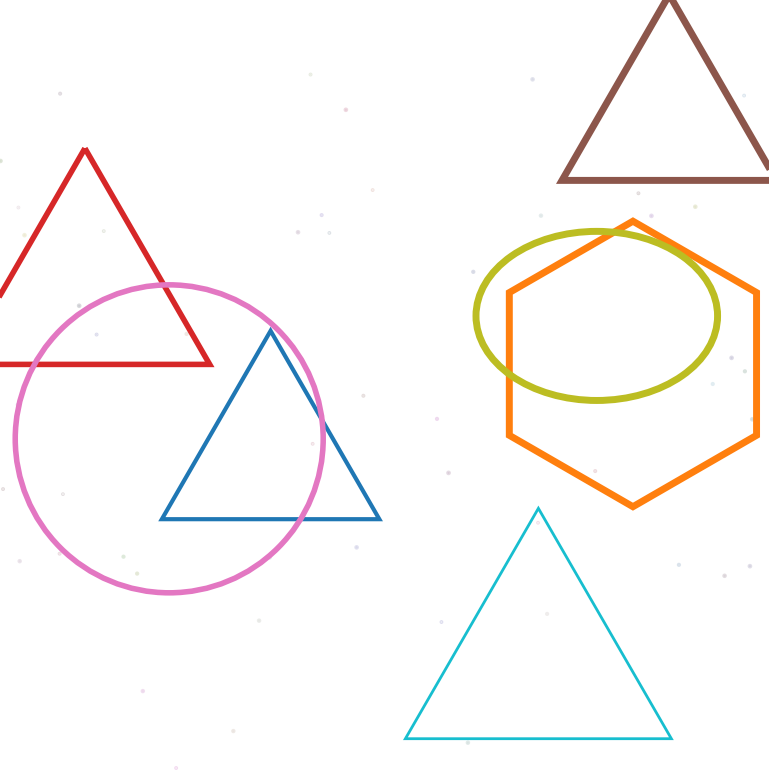[{"shape": "triangle", "thickness": 1.5, "radius": 0.82, "center": [0.351, 0.407]}, {"shape": "hexagon", "thickness": 2.5, "radius": 0.93, "center": [0.822, 0.527]}, {"shape": "triangle", "thickness": 2, "radius": 0.94, "center": [0.11, 0.62]}, {"shape": "triangle", "thickness": 2.5, "radius": 0.8, "center": [0.869, 0.846]}, {"shape": "circle", "thickness": 2, "radius": 1.0, "center": [0.22, 0.43]}, {"shape": "oval", "thickness": 2.5, "radius": 0.78, "center": [0.775, 0.59]}, {"shape": "triangle", "thickness": 1, "radius": 1.0, "center": [0.699, 0.14]}]